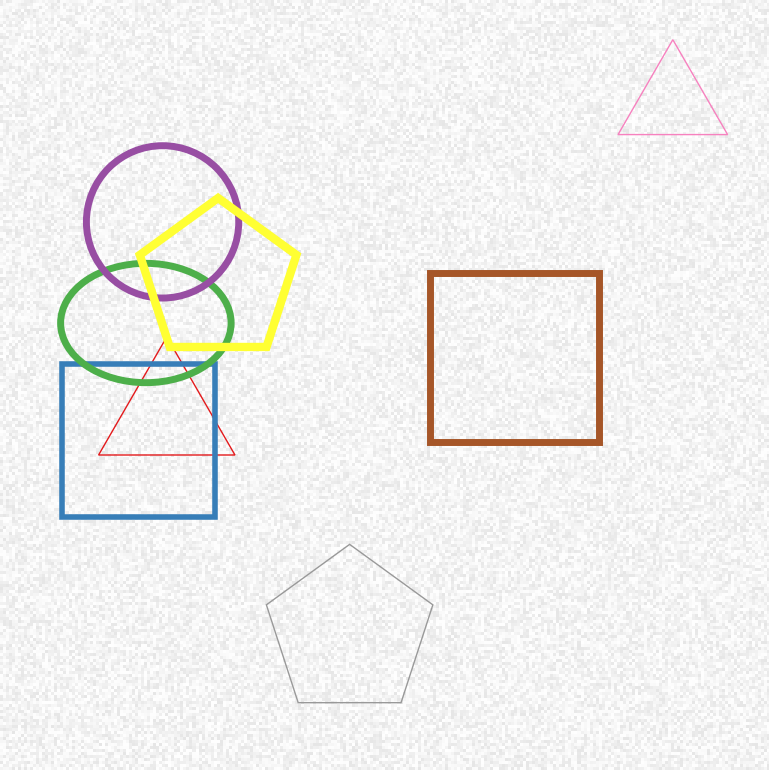[{"shape": "triangle", "thickness": 0.5, "radius": 0.51, "center": [0.217, 0.46]}, {"shape": "square", "thickness": 2, "radius": 0.5, "center": [0.18, 0.427]}, {"shape": "oval", "thickness": 2.5, "radius": 0.55, "center": [0.189, 0.581]}, {"shape": "circle", "thickness": 2.5, "radius": 0.49, "center": [0.211, 0.712]}, {"shape": "pentagon", "thickness": 3, "radius": 0.53, "center": [0.283, 0.636]}, {"shape": "square", "thickness": 2.5, "radius": 0.55, "center": [0.668, 0.535]}, {"shape": "triangle", "thickness": 0.5, "radius": 0.41, "center": [0.874, 0.866]}, {"shape": "pentagon", "thickness": 0.5, "radius": 0.57, "center": [0.454, 0.179]}]